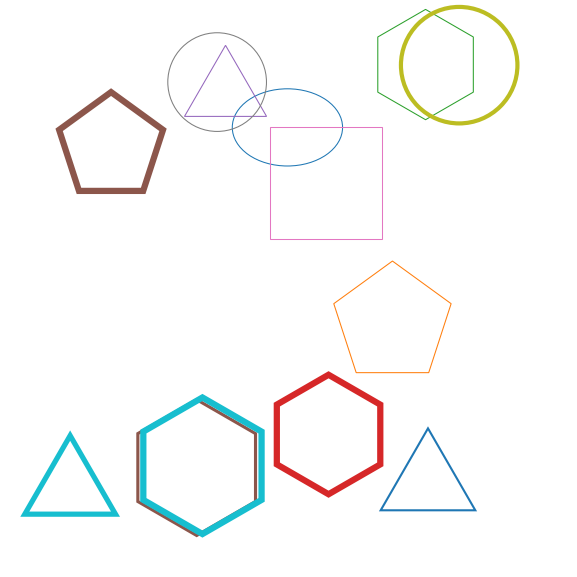[{"shape": "oval", "thickness": 0.5, "radius": 0.48, "center": [0.498, 0.779]}, {"shape": "triangle", "thickness": 1, "radius": 0.47, "center": [0.741, 0.163]}, {"shape": "pentagon", "thickness": 0.5, "radius": 0.53, "center": [0.68, 0.44]}, {"shape": "hexagon", "thickness": 0.5, "radius": 0.48, "center": [0.737, 0.887]}, {"shape": "hexagon", "thickness": 3, "radius": 0.52, "center": [0.569, 0.247]}, {"shape": "triangle", "thickness": 0.5, "radius": 0.41, "center": [0.391, 0.839]}, {"shape": "pentagon", "thickness": 3, "radius": 0.47, "center": [0.192, 0.745]}, {"shape": "hexagon", "thickness": 1.5, "radius": 0.59, "center": [0.341, 0.19]}, {"shape": "square", "thickness": 0.5, "radius": 0.48, "center": [0.564, 0.683]}, {"shape": "circle", "thickness": 0.5, "radius": 0.43, "center": [0.376, 0.857]}, {"shape": "circle", "thickness": 2, "radius": 0.5, "center": [0.795, 0.886]}, {"shape": "hexagon", "thickness": 3, "radius": 0.59, "center": [0.351, 0.193]}, {"shape": "triangle", "thickness": 2.5, "radius": 0.45, "center": [0.121, 0.154]}]